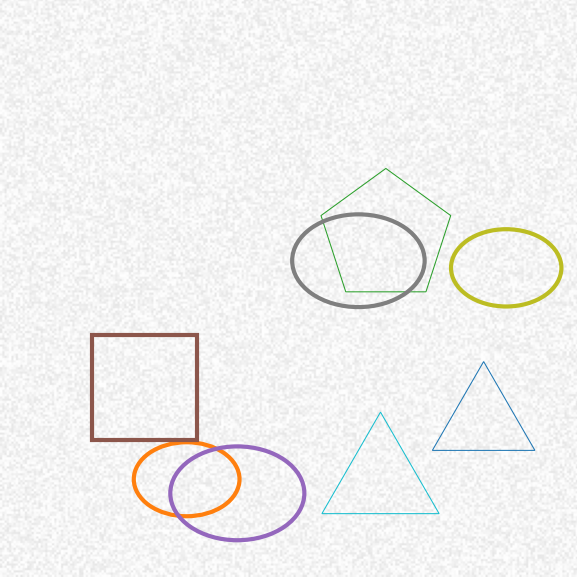[{"shape": "triangle", "thickness": 0.5, "radius": 0.51, "center": [0.837, 0.271]}, {"shape": "oval", "thickness": 2, "radius": 0.46, "center": [0.323, 0.169]}, {"shape": "pentagon", "thickness": 0.5, "radius": 0.59, "center": [0.668, 0.589]}, {"shape": "oval", "thickness": 2, "radius": 0.58, "center": [0.411, 0.145]}, {"shape": "square", "thickness": 2, "radius": 0.45, "center": [0.25, 0.328]}, {"shape": "oval", "thickness": 2, "radius": 0.57, "center": [0.621, 0.548]}, {"shape": "oval", "thickness": 2, "radius": 0.48, "center": [0.877, 0.535]}, {"shape": "triangle", "thickness": 0.5, "radius": 0.59, "center": [0.659, 0.168]}]